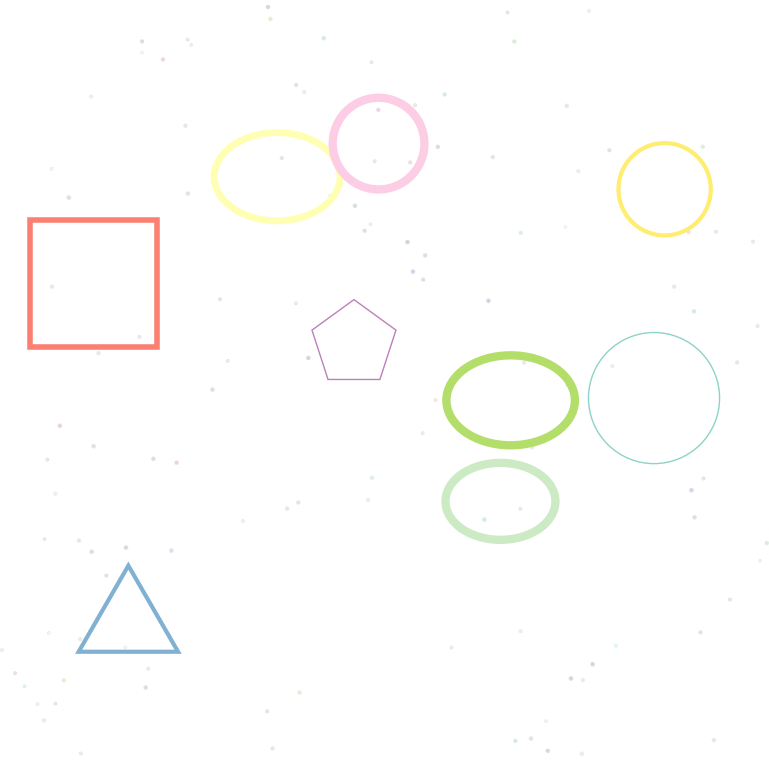[{"shape": "circle", "thickness": 0.5, "radius": 0.43, "center": [0.849, 0.483]}, {"shape": "oval", "thickness": 2.5, "radius": 0.41, "center": [0.36, 0.771]}, {"shape": "square", "thickness": 2, "radius": 0.41, "center": [0.121, 0.631]}, {"shape": "triangle", "thickness": 1.5, "radius": 0.37, "center": [0.167, 0.191]}, {"shape": "oval", "thickness": 3, "radius": 0.42, "center": [0.663, 0.48]}, {"shape": "circle", "thickness": 3, "radius": 0.3, "center": [0.492, 0.813]}, {"shape": "pentagon", "thickness": 0.5, "radius": 0.29, "center": [0.46, 0.554]}, {"shape": "oval", "thickness": 3, "radius": 0.36, "center": [0.65, 0.349]}, {"shape": "circle", "thickness": 1.5, "radius": 0.3, "center": [0.863, 0.754]}]